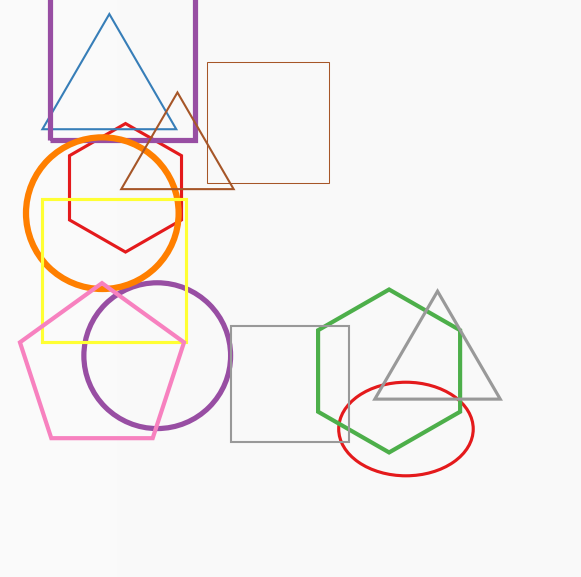[{"shape": "hexagon", "thickness": 1.5, "radius": 0.56, "center": [0.216, 0.674]}, {"shape": "oval", "thickness": 1.5, "radius": 0.58, "center": [0.698, 0.256]}, {"shape": "triangle", "thickness": 1, "radius": 0.66, "center": [0.188, 0.842]}, {"shape": "hexagon", "thickness": 2, "radius": 0.71, "center": [0.669, 0.357]}, {"shape": "circle", "thickness": 2.5, "radius": 0.63, "center": [0.271, 0.383]}, {"shape": "square", "thickness": 2.5, "radius": 0.62, "center": [0.21, 0.882]}, {"shape": "circle", "thickness": 3, "radius": 0.66, "center": [0.176, 0.63]}, {"shape": "square", "thickness": 1.5, "radius": 0.62, "center": [0.196, 0.53]}, {"shape": "square", "thickness": 0.5, "radius": 0.53, "center": [0.461, 0.787]}, {"shape": "triangle", "thickness": 1, "radius": 0.56, "center": [0.305, 0.727]}, {"shape": "pentagon", "thickness": 2, "radius": 0.74, "center": [0.175, 0.36]}, {"shape": "triangle", "thickness": 1.5, "radius": 0.62, "center": [0.753, 0.37]}, {"shape": "square", "thickness": 1, "radius": 0.5, "center": [0.499, 0.334]}]